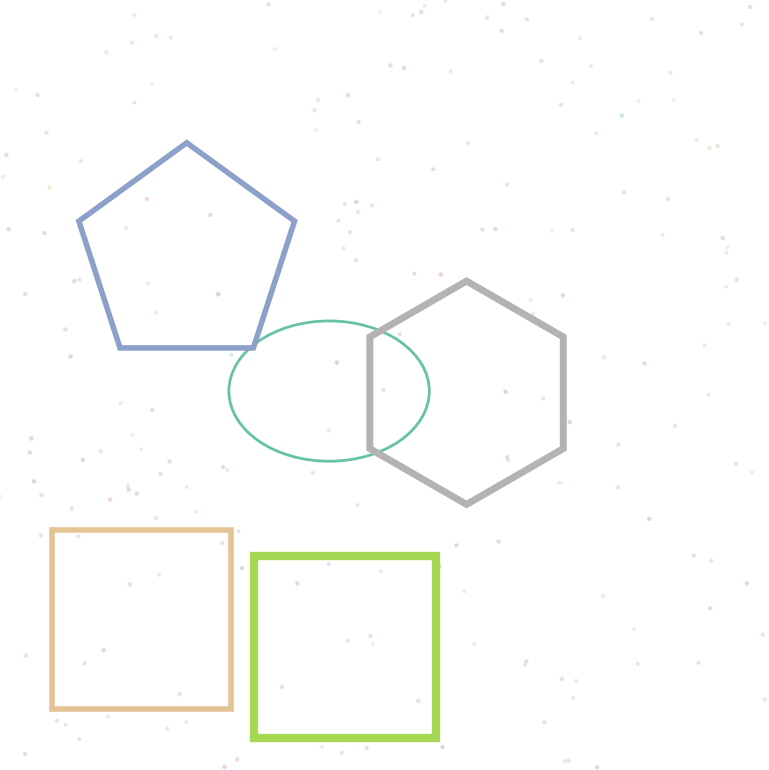[{"shape": "oval", "thickness": 1, "radius": 0.65, "center": [0.427, 0.492]}, {"shape": "pentagon", "thickness": 2, "radius": 0.74, "center": [0.242, 0.667]}, {"shape": "square", "thickness": 3, "radius": 0.59, "center": [0.448, 0.159]}, {"shape": "square", "thickness": 2, "radius": 0.58, "center": [0.183, 0.195]}, {"shape": "hexagon", "thickness": 2.5, "radius": 0.73, "center": [0.606, 0.49]}]